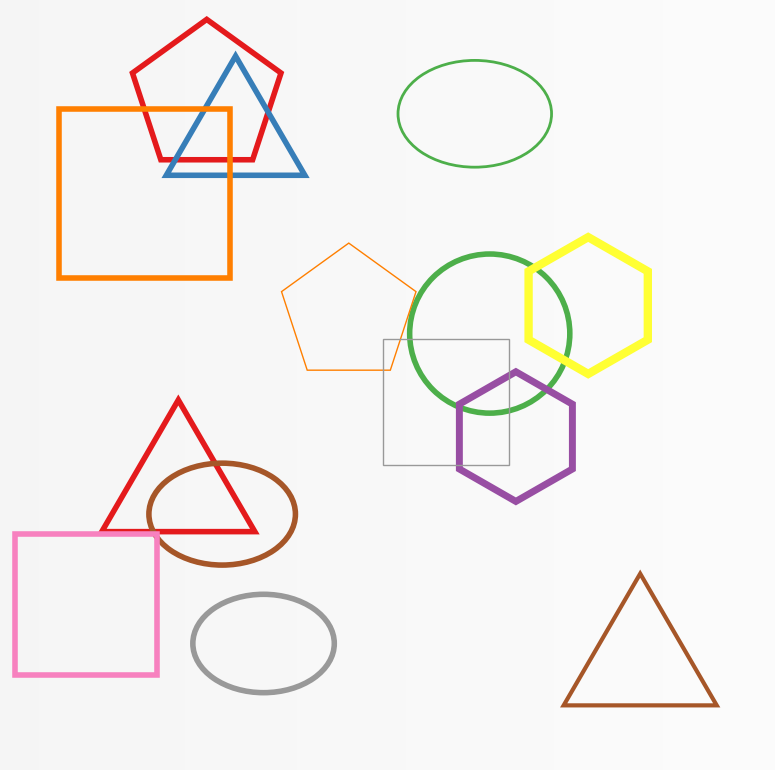[{"shape": "triangle", "thickness": 2, "radius": 0.57, "center": [0.23, 0.367]}, {"shape": "pentagon", "thickness": 2, "radius": 0.5, "center": [0.267, 0.874]}, {"shape": "triangle", "thickness": 2, "radius": 0.52, "center": [0.304, 0.824]}, {"shape": "oval", "thickness": 1, "radius": 0.5, "center": [0.613, 0.852]}, {"shape": "circle", "thickness": 2, "radius": 0.52, "center": [0.632, 0.567]}, {"shape": "hexagon", "thickness": 2.5, "radius": 0.42, "center": [0.666, 0.433]}, {"shape": "square", "thickness": 2, "radius": 0.55, "center": [0.186, 0.749]}, {"shape": "pentagon", "thickness": 0.5, "radius": 0.46, "center": [0.45, 0.593]}, {"shape": "hexagon", "thickness": 3, "radius": 0.44, "center": [0.759, 0.603]}, {"shape": "oval", "thickness": 2, "radius": 0.47, "center": [0.287, 0.332]}, {"shape": "triangle", "thickness": 1.5, "radius": 0.57, "center": [0.826, 0.141]}, {"shape": "square", "thickness": 2, "radius": 0.46, "center": [0.111, 0.215]}, {"shape": "oval", "thickness": 2, "radius": 0.46, "center": [0.34, 0.164]}, {"shape": "square", "thickness": 0.5, "radius": 0.41, "center": [0.575, 0.478]}]